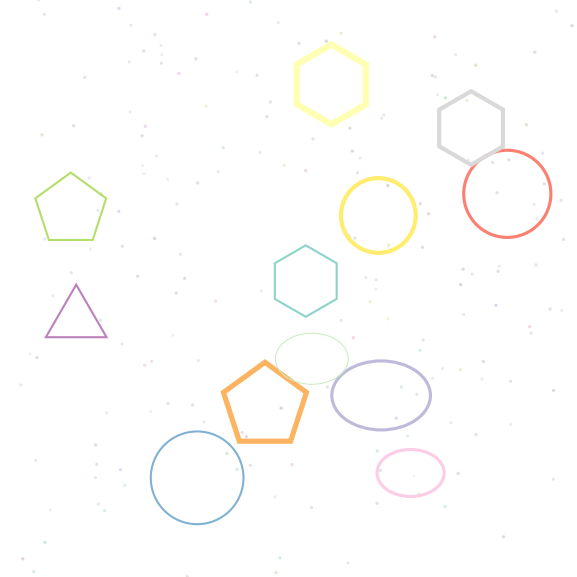[{"shape": "hexagon", "thickness": 1, "radius": 0.31, "center": [0.529, 0.512]}, {"shape": "hexagon", "thickness": 3, "radius": 0.35, "center": [0.574, 0.853]}, {"shape": "oval", "thickness": 1.5, "radius": 0.43, "center": [0.66, 0.314]}, {"shape": "circle", "thickness": 1.5, "radius": 0.38, "center": [0.878, 0.663]}, {"shape": "circle", "thickness": 1, "radius": 0.4, "center": [0.341, 0.172]}, {"shape": "pentagon", "thickness": 2.5, "radius": 0.38, "center": [0.459, 0.296]}, {"shape": "pentagon", "thickness": 1, "radius": 0.32, "center": [0.123, 0.636]}, {"shape": "oval", "thickness": 1.5, "radius": 0.29, "center": [0.711, 0.18]}, {"shape": "hexagon", "thickness": 2, "radius": 0.32, "center": [0.816, 0.777]}, {"shape": "triangle", "thickness": 1, "radius": 0.3, "center": [0.132, 0.446]}, {"shape": "oval", "thickness": 0.5, "radius": 0.32, "center": [0.54, 0.378]}, {"shape": "circle", "thickness": 2, "radius": 0.32, "center": [0.655, 0.626]}]